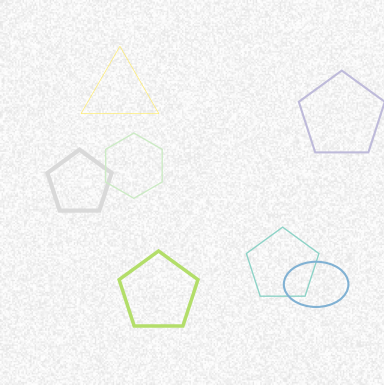[{"shape": "pentagon", "thickness": 1, "radius": 0.5, "center": [0.734, 0.311]}, {"shape": "pentagon", "thickness": 1.5, "radius": 0.59, "center": [0.888, 0.699]}, {"shape": "oval", "thickness": 1.5, "radius": 0.42, "center": [0.821, 0.261]}, {"shape": "pentagon", "thickness": 2.5, "radius": 0.54, "center": [0.412, 0.24]}, {"shape": "pentagon", "thickness": 3, "radius": 0.44, "center": [0.207, 0.524]}, {"shape": "hexagon", "thickness": 1, "radius": 0.42, "center": [0.348, 0.57]}, {"shape": "triangle", "thickness": 0.5, "radius": 0.58, "center": [0.311, 0.763]}]